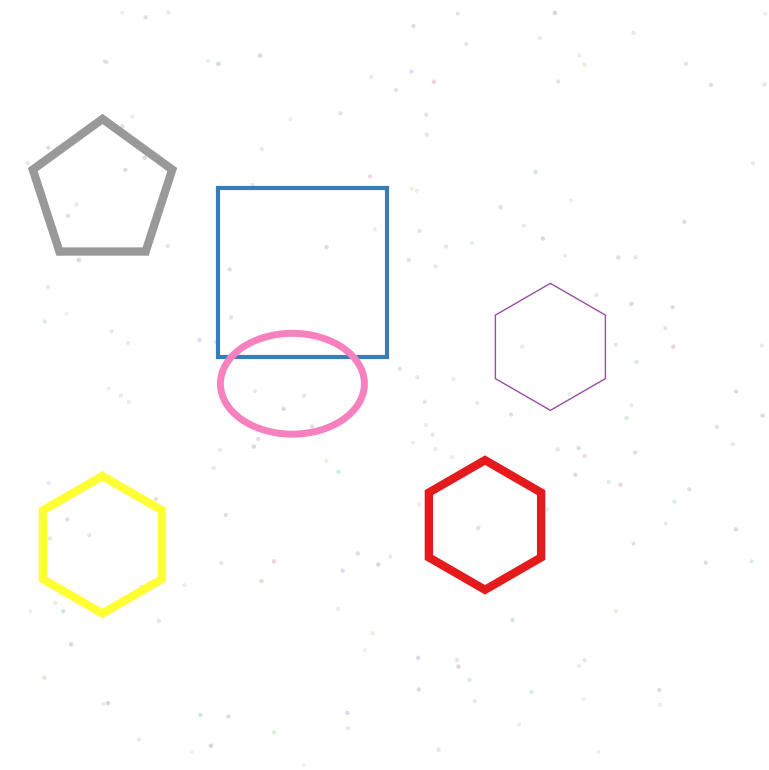[{"shape": "hexagon", "thickness": 3, "radius": 0.42, "center": [0.63, 0.318]}, {"shape": "square", "thickness": 1.5, "radius": 0.55, "center": [0.393, 0.646]}, {"shape": "hexagon", "thickness": 0.5, "radius": 0.41, "center": [0.715, 0.55]}, {"shape": "hexagon", "thickness": 3, "radius": 0.45, "center": [0.133, 0.293]}, {"shape": "oval", "thickness": 2.5, "radius": 0.47, "center": [0.38, 0.502]}, {"shape": "pentagon", "thickness": 3, "radius": 0.48, "center": [0.133, 0.75]}]